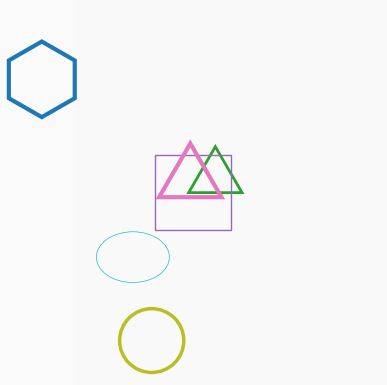[{"shape": "hexagon", "thickness": 3, "radius": 0.49, "center": [0.108, 0.794]}, {"shape": "triangle", "thickness": 2, "radius": 0.4, "center": [0.556, 0.539]}, {"shape": "square", "thickness": 1, "radius": 0.49, "center": [0.498, 0.499]}, {"shape": "triangle", "thickness": 3, "radius": 0.46, "center": [0.491, 0.534]}, {"shape": "circle", "thickness": 2.5, "radius": 0.41, "center": [0.392, 0.115]}, {"shape": "oval", "thickness": 0.5, "radius": 0.47, "center": [0.343, 0.332]}]